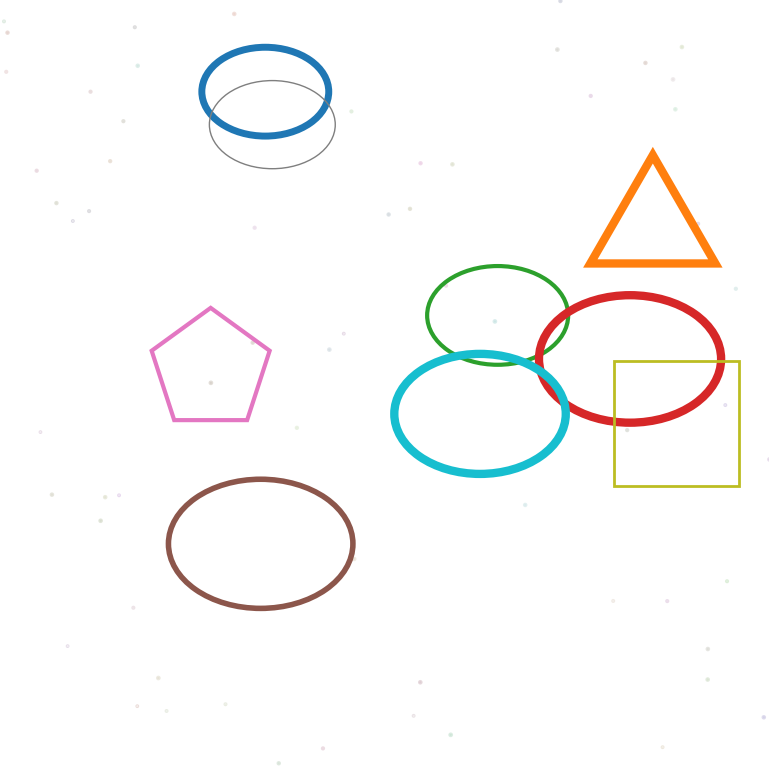[{"shape": "oval", "thickness": 2.5, "radius": 0.41, "center": [0.345, 0.881]}, {"shape": "triangle", "thickness": 3, "radius": 0.47, "center": [0.848, 0.705]}, {"shape": "oval", "thickness": 1.5, "radius": 0.46, "center": [0.646, 0.59]}, {"shape": "oval", "thickness": 3, "radius": 0.59, "center": [0.818, 0.534]}, {"shape": "oval", "thickness": 2, "radius": 0.6, "center": [0.339, 0.294]}, {"shape": "pentagon", "thickness": 1.5, "radius": 0.4, "center": [0.274, 0.52]}, {"shape": "oval", "thickness": 0.5, "radius": 0.41, "center": [0.354, 0.838]}, {"shape": "square", "thickness": 1, "radius": 0.4, "center": [0.879, 0.45]}, {"shape": "oval", "thickness": 3, "radius": 0.56, "center": [0.623, 0.462]}]